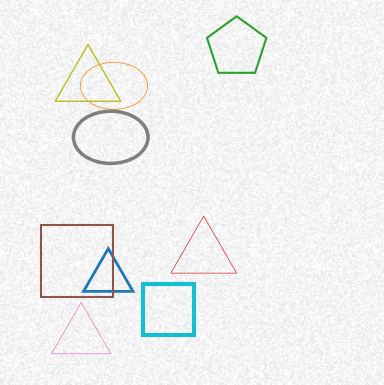[{"shape": "triangle", "thickness": 2, "radius": 0.37, "center": [0.281, 0.28]}, {"shape": "oval", "thickness": 0.5, "radius": 0.44, "center": [0.296, 0.777]}, {"shape": "pentagon", "thickness": 1.5, "radius": 0.41, "center": [0.615, 0.877]}, {"shape": "triangle", "thickness": 0.5, "radius": 0.49, "center": [0.529, 0.34]}, {"shape": "square", "thickness": 1.5, "radius": 0.46, "center": [0.2, 0.322]}, {"shape": "triangle", "thickness": 0.5, "radius": 0.45, "center": [0.211, 0.126]}, {"shape": "oval", "thickness": 2.5, "radius": 0.48, "center": [0.288, 0.643]}, {"shape": "triangle", "thickness": 1, "radius": 0.49, "center": [0.229, 0.786]}, {"shape": "square", "thickness": 3, "radius": 0.33, "center": [0.437, 0.196]}]